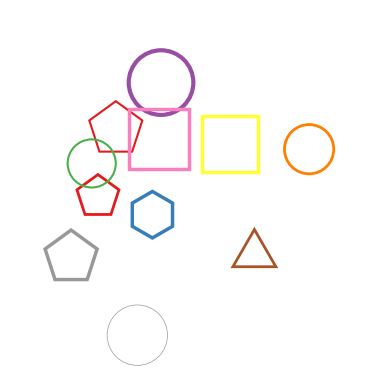[{"shape": "pentagon", "thickness": 2, "radius": 0.29, "center": [0.254, 0.489]}, {"shape": "pentagon", "thickness": 1.5, "radius": 0.36, "center": [0.301, 0.665]}, {"shape": "hexagon", "thickness": 2.5, "radius": 0.3, "center": [0.396, 0.442]}, {"shape": "circle", "thickness": 1.5, "radius": 0.31, "center": [0.238, 0.576]}, {"shape": "circle", "thickness": 3, "radius": 0.42, "center": [0.418, 0.785]}, {"shape": "circle", "thickness": 2, "radius": 0.32, "center": [0.803, 0.612]}, {"shape": "square", "thickness": 2.5, "radius": 0.36, "center": [0.597, 0.626]}, {"shape": "triangle", "thickness": 2, "radius": 0.32, "center": [0.661, 0.339]}, {"shape": "square", "thickness": 2.5, "radius": 0.39, "center": [0.412, 0.638]}, {"shape": "circle", "thickness": 0.5, "radius": 0.39, "center": [0.357, 0.129]}, {"shape": "pentagon", "thickness": 2.5, "radius": 0.36, "center": [0.185, 0.331]}]